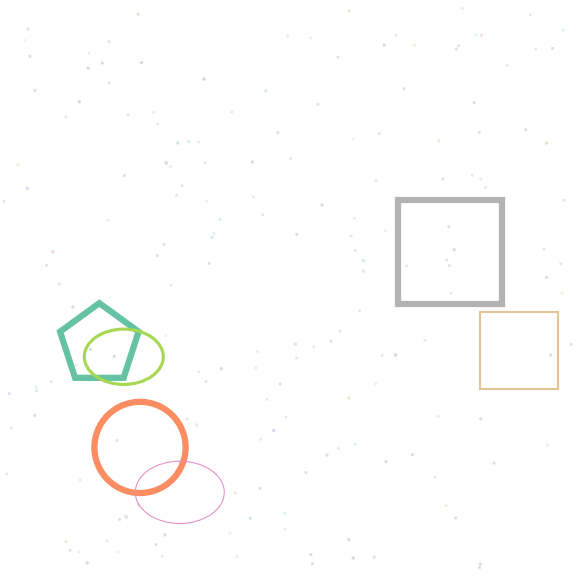[{"shape": "pentagon", "thickness": 3, "radius": 0.36, "center": [0.172, 0.403]}, {"shape": "circle", "thickness": 3, "radius": 0.39, "center": [0.242, 0.224]}, {"shape": "oval", "thickness": 0.5, "radius": 0.39, "center": [0.311, 0.147]}, {"shape": "oval", "thickness": 1.5, "radius": 0.34, "center": [0.214, 0.381]}, {"shape": "square", "thickness": 1, "radius": 0.34, "center": [0.898, 0.392]}, {"shape": "square", "thickness": 3, "radius": 0.45, "center": [0.779, 0.563]}]